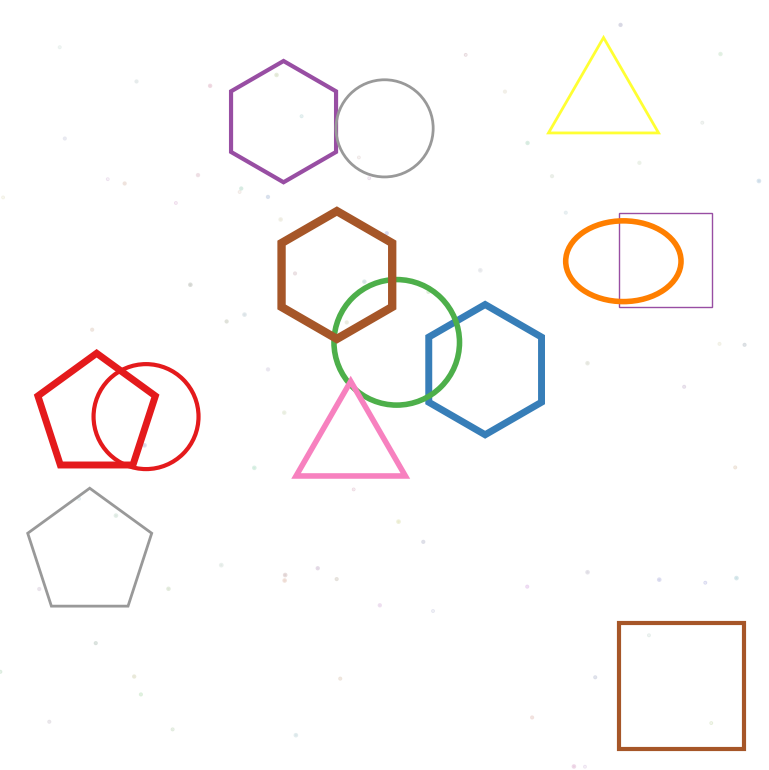[{"shape": "pentagon", "thickness": 2.5, "radius": 0.4, "center": [0.125, 0.461]}, {"shape": "circle", "thickness": 1.5, "radius": 0.34, "center": [0.19, 0.459]}, {"shape": "hexagon", "thickness": 2.5, "radius": 0.42, "center": [0.63, 0.52]}, {"shape": "circle", "thickness": 2, "radius": 0.41, "center": [0.515, 0.555]}, {"shape": "hexagon", "thickness": 1.5, "radius": 0.39, "center": [0.368, 0.842]}, {"shape": "square", "thickness": 0.5, "radius": 0.3, "center": [0.864, 0.662]}, {"shape": "oval", "thickness": 2, "radius": 0.37, "center": [0.81, 0.661]}, {"shape": "triangle", "thickness": 1, "radius": 0.41, "center": [0.784, 0.869]}, {"shape": "square", "thickness": 1.5, "radius": 0.41, "center": [0.885, 0.109]}, {"shape": "hexagon", "thickness": 3, "radius": 0.41, "center": [0.438, 0.643]}, {"shape": "triangle", "thickness": 2, "radius": 0.41, "center": [0.455, 0.423]}, {"shape": "circle", "thickness": 1, "radius": 0.32, "center": [0.499, 0.833]}, {"shape": "pentagon", "thickness": 1, "radius": 0.42, "center": [0.117, 0.281]}]